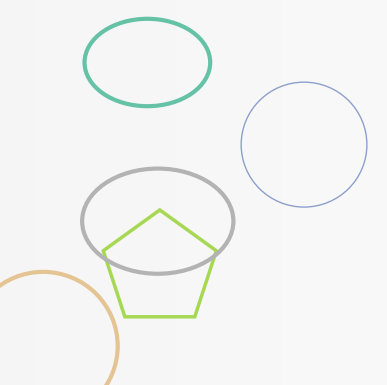[{"shape": "oval", "thickness": 3, "radius": 0.81, "center": [0.38, 0.838]}, {"shape": "circle", "thickness": 1, "radius": 0.81, "center": [0.785, 0.624]}, {"shape": "pentagon", "thickness": 2.5, "radius": 0.77, "center": [0.412, 0.301]}, {"shape": "circle", "thickness": 3, "radius": 0.96, "center": [0.111, 0.101]}, {"shape": "oval", "thickness": 3, "radius": 0.98, "center": [0.407, 0.426]}]